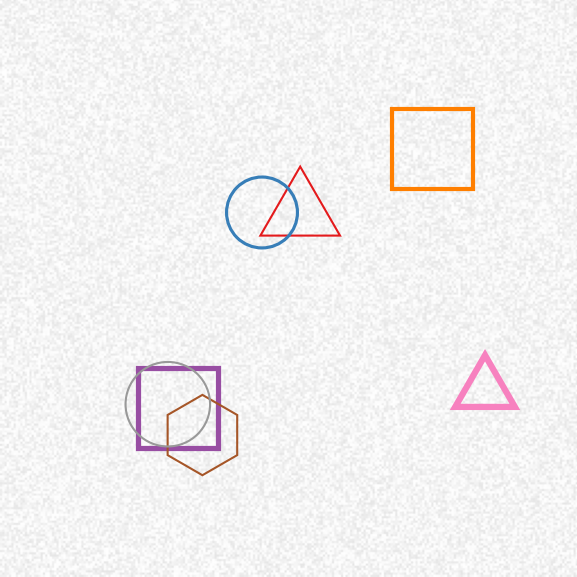[{"shape": "triangle", "thickness": 1, "radius": 0.4, "center": [0.52, 0.631]}, {"shape": "circle", "thickness": 1.5, "radius": 0.31, "center": [0.454, 0.631]}, {"shape": "square", "thickness": 2.5, "radius": 0.34, "center": [0.308, 0.293]}, {"shape": "square", "thickness": 2, "radius": 0.35, "center": [0.749, 0.741]}, {"shape": "hexagon", "thickness": 1, "radius": 0.35, "center": [0.351, 0.246]}, {"shape": "triangle", "thickness": 3, "radius": 0.3, "center": [0.84, 0.324]}, {"shape": "circle", "thickness": 1, "radius": 0.37, "center": [0.291, 0.299]}]